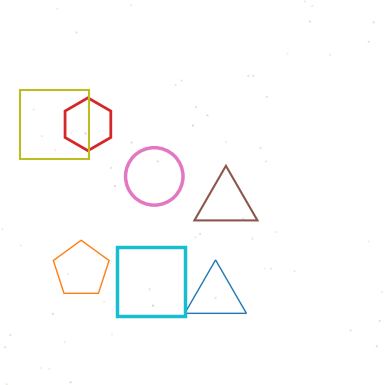[{"shape": "triangle", "thickness": 1, "radius": 0.46, "center": [0.56, 0.232]}, {"shape": "pentagon", "thickness": 1, "radius": 0.38, "center": [0.211, 0.3]}, {"shape": "hexagon", "thickness": 2, "radius": 0.34, "center": [0.228, 0.677]}, {"shape": "triangle", "thickness": 1.5, "radius": 0.47, "center": [0.587, 0.475]}, {"shape": "circle", "thickness": 2.5, "radius": 0.37, "center": [0.401, 0.542]}, {"shape": "square", "thickness": 1.5, "radius": 0.45, "center": [0.141, 0.677]}, {"shape": "square", "thickness": 2.5, "radius": 0.44, "center": [0.392, 0.269]}]